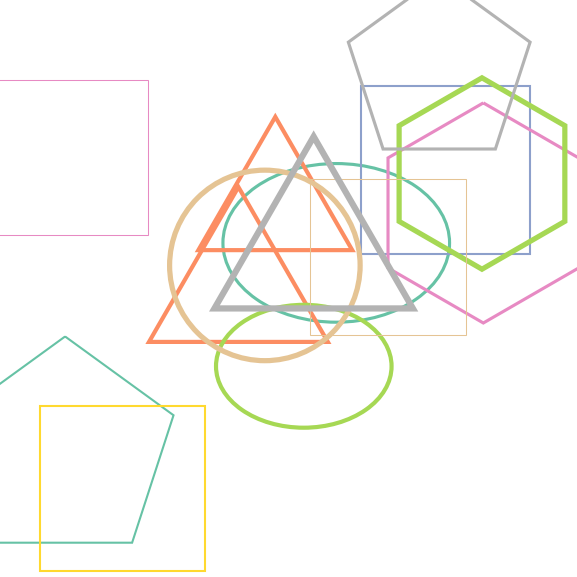[{"shape": "oval", "thickness": 1.5, "radius": 0.98, "center": [0.582, 0.579]}, {"shape": "pentagon", "thickness": 1, "radius": 0.99, "center": [0.113, 0.219]}, {"shape": "triangle", "thickness": 2, "radius": 0.89, "center": [0.413, 0.496]}, {"shape": "triangle", "thickness": 2, "radius": 0.77, "center": [0.477, 0.643]}, {"shape": "square", "thickness": 1, "radius": 0.73, "center": [0.771, 0.705]}, {"shape": "hexagon", "thickness": 1.5, "radius": 0.95, "center": [0.837, 0.63]}, {"shape": "square", "thickness": 0.5, "radius": 0.67, "center": [0.122, 0.727]}, {"shape": "hexagon", "thickness": 2.5, "radius": 0.83, "center": [0.835, 0.699]}, {"shape": "oval", "thickness": 2, "radius": 0.76, "center": [0.526, 0.365]}, {"shape": "square", "thickness": 1, "radius": 0.72, "center": [0.212, 0.154]}, {"shape": "circle", "thickness": 2.5, "radius": 0.82, "center": [0.459, 0.54]}, {"shape": "square", "thickness": 0.5, "radius": 0.68, "center": [0.672, 0.554]}, {"shape": "triangle", "thickness": 3, "radius": 0.99, "center": [0.543, 0.564]}, {"shape": "pentagon", "thickness": 1.5, "radius": 0.83, "center": [0.761, 0.875]}]